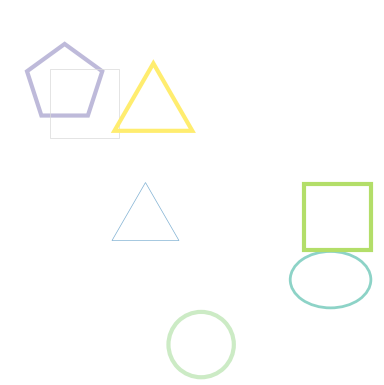[{"shape": "oval", "thickness": 2, "radius": 0.52, "center": [0.859, 0.274]}, {"shape": "pentagon", "thickness": 3, "radius": 0.51, "center": [0.168, 0.783]}, {"shape": "triangle", "thickness": 0.5, "radius": 0.5, "center": [0.378, 0.425]}, {"shape": "square", "thickness": 3, "radius": 0.43, "center": [0.877, 0.437]}, {"shape": "square", "thickness": 0.5, "radius": 0.45, "center": [0.22, 0.731]}, {"shape": "circle", "thickness": 3, "radius": 0.42, "center": [0.522, 0.105]}, {"shape": "triangle", "thickness": 3, "radius": 0.58, "center": [0.398, 0.719]}]